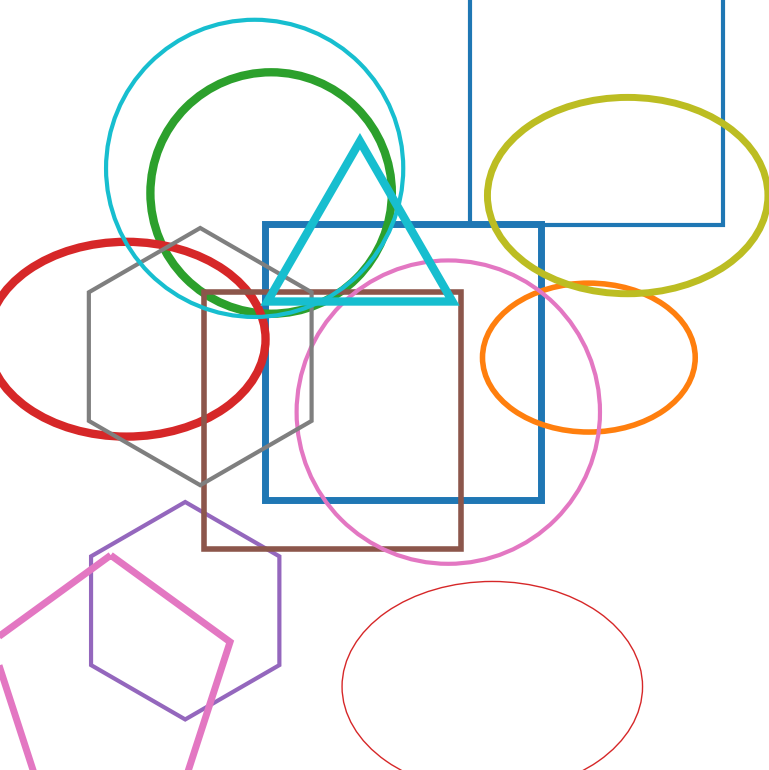[{"shape": "square", "thickness": 1.5, "radius": 0.82, "center": [0.775, 0.872]}, {"shape": "square", "thickness": 2.5, "radius": 0.9, "center": [0.523, 0.53]}, {"shape": "oval", "thickness": 2, "radius": 0.69, "center": [0.765, 0.536]}, {"shape": "circle", "thickness": 3, "radius": 0.78, "center": [0.352, 0.749]}, {"shape": "oval", "thickness": 3, "radius": 0.9, "center": [0.164, 0.559]}, {"shape": "oval", "thickness": 0.5, "radius": 0.98, "center": [0.639, 0.108]}, {"shape": "hexagon", "thickness": 1.5, "radius": 0.71, "center": [0.241, 0.207]}, {"shape": "square", "thickness": 2, "radius": 0.83, "center": [0.432, 0.453]}, {"shape": "pentagon", "thickness": 2.5, "radius": 0.81, "center": [0.144, 0.116]}, {"shape": "circle", "thickness": 1.5, "radius": 0.98, "center": [0.582, 0.465]}, {"shape": "hexagon", "thickness": 1.5, "radius": 0.84, "center": [0.26, 0.537]}, {"shape": "oval", "thickness": 2.5, "radius": 0.91, "center": [0.815, 0.746]}, {"shape": "triangle", "thickness": 3, "radius": 0.69, "center": [0.467, 0.678]}, {"shape": "circle", "thickness": 1.5, "radius": 0.96, "center": [0.331, 0.781]}]